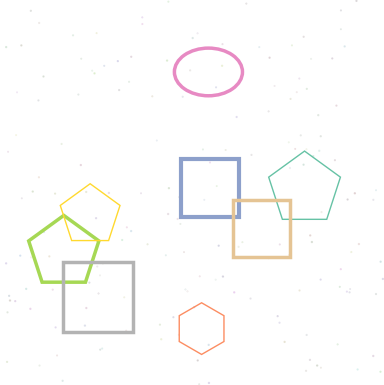[{"shape": "pentagon", "thickness": 1, "radius": 0.49, "center": [0.791, 0.51]}, {"shape": "hexagon", "thickness": 1, "radius": 0.34, "center": [0.524, 0.146]}, {"shape": "square", "thickness": 3, "radius": 0.38, "center": [0.547, 0.511]}, {"shape": "oval", "thickness": 2.5, "radius": 0.44, "center": [0.541, 0.813]}, {"shape": "pentagon", "thickness": 2.5, "radius": 0.48, "center": [0.166, 0.345]}, {"shape": "pentagon", "thickness": 1, "radius": 0.41, "center": [0.234, 0.441]}, {"shape": "square", "thickness": 2.5, "radius": 0.37, "center": [0.68, 0.407]}, {"shape": "square", "thickness": 2.5, "radius": 0.46, "center": [0.255, 0.229]}]